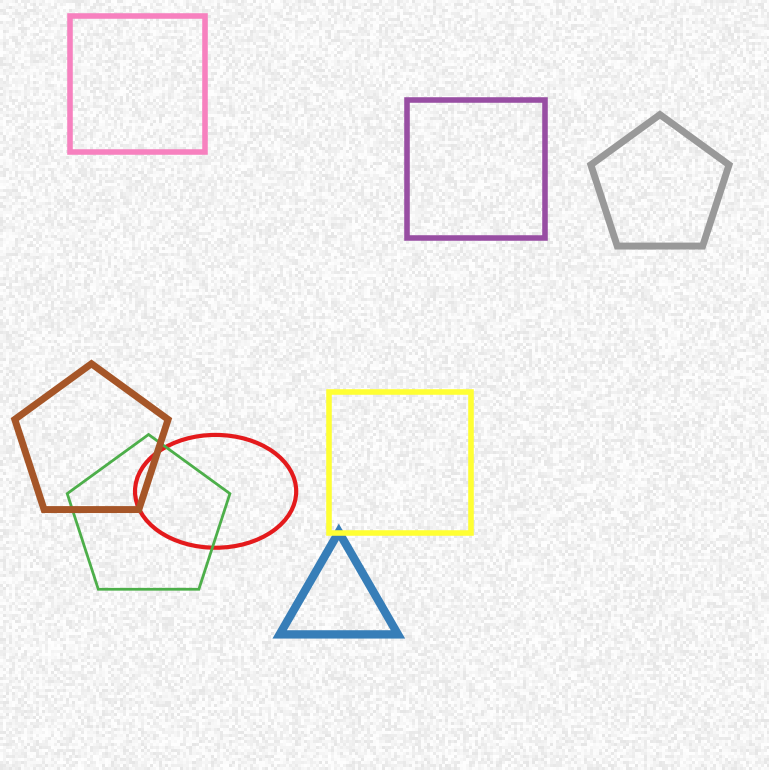[{"shape": "oval", "thickness": 1.5, "radius": 0.52, "center": [0.28, 0.362]}, {"shape": "triangle", "thickness": 3, "radius": 0.44, "center": [0.44, 0.22]}, {"shape": "pentagon", "thickness": 1, "radius": 0.56, "center": [0.193, 0.325]}, {"shape": "square", "thickness": 2, "radius": 0.45, "center": [0.618, 0.781]}, {"shape": "square", "thickness": 2, "radius": 0.46, "center": [0.52, 0.399]}, {"shape": "pentagon", "thickness": 2.5, "radius": 0.52, "center": [0.119, 0.423]}, {"shape": "square", "thickness": 2, "radius": 0.44, "center": [0.179, 0.891]}, {"shape": "pentagon", "thickness": 2.5, "radius": 0.47, "center": [0.857, 0.757]}]